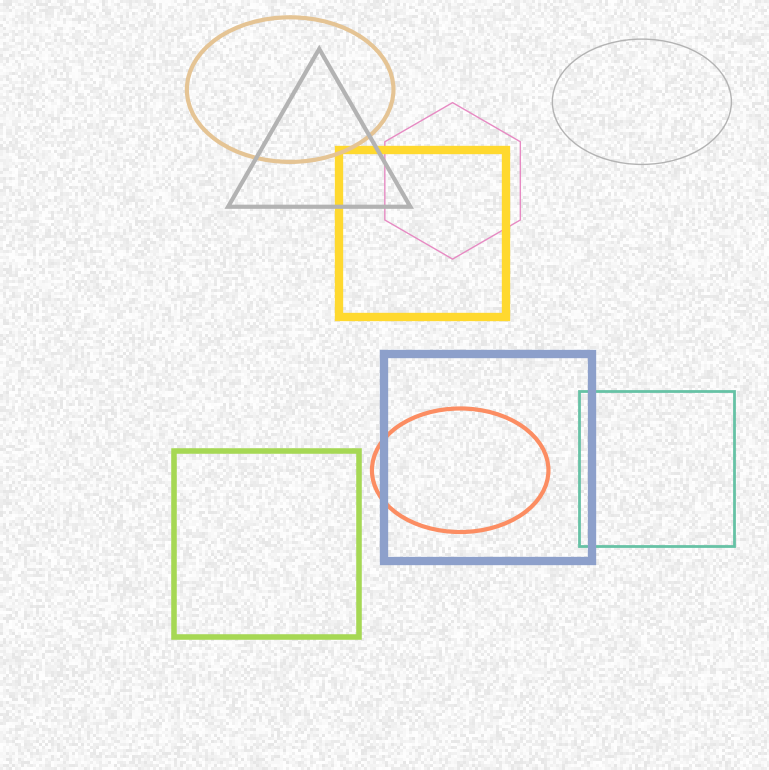[{"shape": "square", "thickness": 1, "radius": 0.5, "center": [0.853, 0.392]}, {"shape": "oval", "thickness": 1.5, "radius": 0.57, "center": [0.598, 0.389]}, {"shape": "square", "thickness": 3, "radius": 0.67, "center": [0.634, 0.406]}, {"shape": "hexagon", "thickness": 0.5, "radius": 0.51, "center": [0.588, 0.765]}, {"shape": "square", "thickness": 2, "radius": 0.6, "center": [0.346, 0.294]}, {"shape": "square", "thickness": 3, "radius": 0.54, "center": [0.549, 0.696]}, {"shape": "oval", "thickness": 1.5, "radius": 0.67, "center": [0.377, 0.884]}, {"shape": "oval", "thickness": 0.5, "radius": 0.58, "center": [0.834, 0.868]}, {"shape": "triangle", "thickness": 1.5, "radius": 0.68, "center": [0.415, 0.8]}]